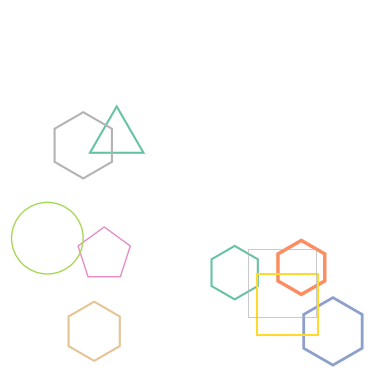[{"shape": "hexagon", "thickness": 1.5, "radius": 0.35, "center": [0.61, 0.292]}, {"shape": "triangle", "thickness": 1.5, "radius": 0.4, "center": [0.303, 0.643]}, {"shape": "hexagon", "thickness": 2.5, "radius": 0.35, "center": [0.783, 0.305]}, {"shape": "hexagon", "thickness": 2, "radius": 0.44, "center": [0.865, 0.139]}, {"shape": "pentagon", "thickness": 1, "radius": 0.36, "center": [0.271, 0.339]}, {"shape": "circle", "thickness": 1, "radius": 0.47, "center": [0.123, 0.381]}, {"shape": "square", "thickness": 1.5, "radius": 0.4, "center": [0.748, 0.209]}, {"shape": "hexagon", "thickness": 1.5, "radius": 0.38, "center": [0.245, 0.14]}, {"shape": "hexagon", "thickness": 1.5, "radius": 0.43, "center": [0.216, 0.623]}, {"shape": "square", "thickness": 0.5, "radius": 0.44, "center": [0.733, 0.265]}]